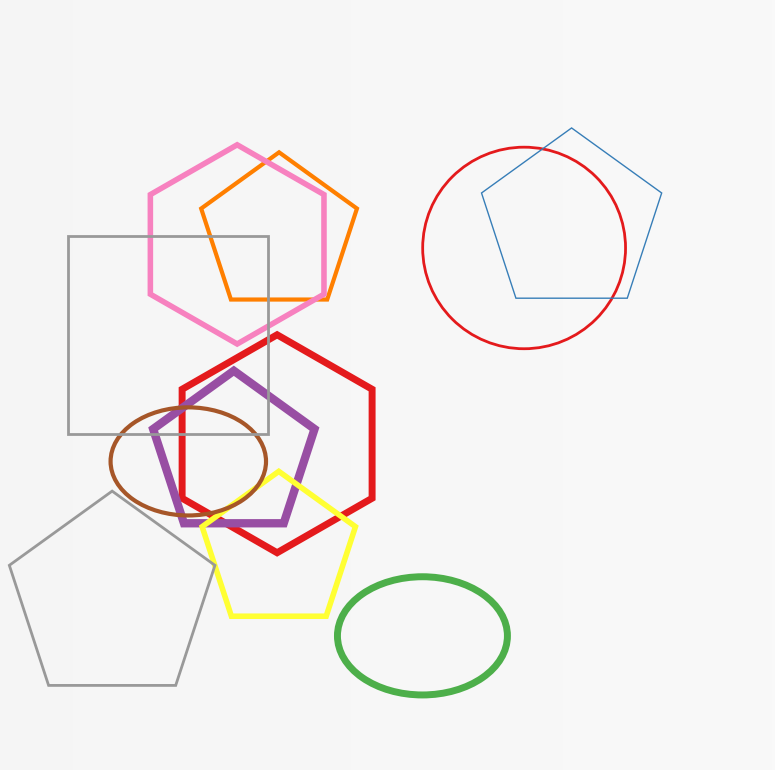[{"shape": "circle", "thickness": 1, "radius": 0.65, "center": [0.676, 0.678]}, {"shape": "hexagon", "thickness": 2.5, "radius": 0.71, "center": [0.358, 0.424]}, {"shape": "pentagon", "thickness": 0.5, "radius": 0.61, "center": [0.738, 0.712]}, {"shape": "oval", "thickness": 2.5, "radius": 0.55, "center": [0.545, 0.174]}, {"shape": "pentagon", "thickness": 3, "radius": 0.55, "center": [0.302, 0.409]}, {"shape": "pentagon", "thickness": 1.5, "radius": 0.53, "center": [0.36, 0.696]}, {"shape": "pentagon", "thickness": 2, "radius": 0.52, "center": [0.36, 0.284]}, {"shape": "oval", "thickness": 1.5, "radius": 0.5, "center": [0.243, 0.401]}, {"shape": "hexagon", "thickness": 2, "radius": 0.65, "center": [0.306, 0.683]}, {"shape": "pentagon", "thickness": 1, "radius": 0.7, "center": [0.145, 0.223]}, {"shape": "square", "thickness": 1, "radius": 0.64, "center": [0.217, 0.565]}]